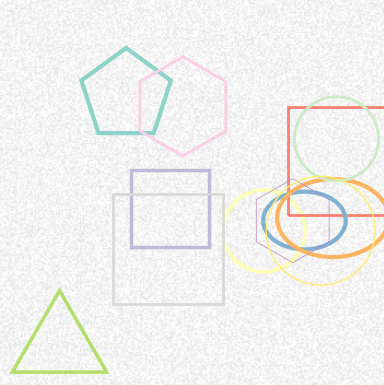[{"shape": "pentagon", "thickness": 3, "radius": 0.61, "center": [0.328, 0.753]}, {"shape": "circle", "thickness": 2.5, "radius": 0.53, "center": [0.686, 0.4]}, {"shape": "square", "thickness": 2.5, "radius": 0.5, "center": [0.441, 0.459]}, {"shape": "square", "thickness": 2, "radius": 0.7, "center": [0.887, 0.581]}, {"shape": "oval", "thickness": 3, "radius": 0.54, "center": [0.791, 0.427]}, {"shape": "oval", "thickness": 3, "radius": 0.72, "center": [0.865, 0.434]}, {"shape": "triangle", "thickness": 2.5, "radius": 0.71, "center": [0.155, 0.104]}, {"shape": "hexagon", "thickness": 2, "radius": 0.64, "center": [0.475, 0.724]}, {"shape": "square", "thickness": 2, "radius": 0.71, "center": [0.437, 0.353]}, {"shape": "hexagon", "thickness": 0.5, "radius": 0.55, "center": [0.76, 0.427]}, {"shape": "circle", "thickness": 2, "radius": 0.55, "center": [0.874, 0.64]}, {"shape": "circle", "thickness": 1, "radius": 0.71, "center": [0.833, 0.401]}]